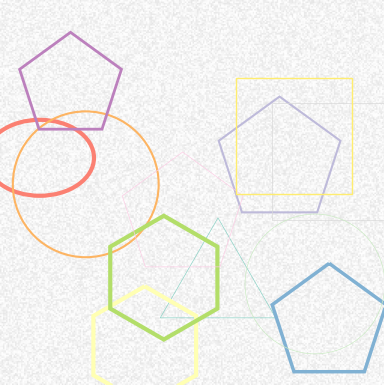[{"shape": "triangle", "thickness": 0.5, "radius": 0.87, "center": [0.566, 0.261]}, {"shape": "hexagon", "thickness": 3, "radius": 0.77, "center": [0.376, 0.102]}, {"shape": "pentagon", "thickness": 1.5, "radius": 0.83, "center": [0.726, 0.583]}, {"shape": "oval", "thickness": 3, "radius": 0.7, "center": [0.103, 0.59]}, {"shape": "pentagon", "thickness": 2.5, "radius": 0.78, "center": [0.855, 0.16]}, {"shape": "circle", "thickness": 1.5, "radius": 0.95, "center": [0.223, 0.521]}, {"shape": "hexagon", "thickness": 3, "radius": 0.8, "center": [0.426, 0.279]}, {"shape": "pentagon", "thickness": 0.5, "radius": 0.82, "center": [0.474, 0.44]}, {"shape": "square", "thickness": 0.5, "radius": 0.76, "center": [0.857, 0.58]}, {"shape": "pentagon", "thickness": 2, "radius": 0.7, "center": [0.183, 0.777]}, {"shape": "circle", "thickness": 0.5, "radius": 0.91, "center": [0.818, 0.262]}, {"shape": "square", "thickness": 1, "radius": 0.75, "center": [0.765, 0.647]}]